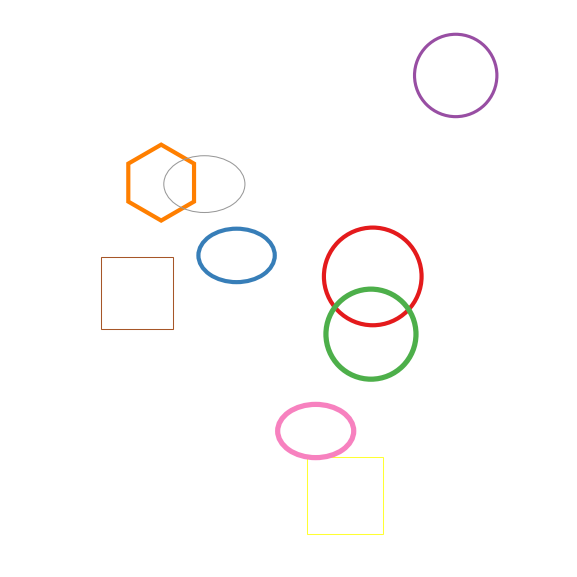[{"shape": "circle", "thickness": 2, "radius": 0.42, "center": [0.645, 0.52]}, {"shape": "oval", "thickness": 2, "radius": 0.33, "center": [0.41, 0.557]}, {"shape": "circle", "thickness": 2.5, "radius": 0.39, "center": [0.642, 0.421]}, {"shape": "circle", "thickness": 1.5, "radius": 0.36, "center": [0.789, 0.868]}, {"shape": "hexagon", "thickness": 2, "radius": 0.33, "center": [0.279, 0.683]}, {"shape": "square", "thickness": 0.5, "radius": 0.33, "center": [0.597, 0.141]}, {"shape": "square", "thickness": 0.5, "radius": 0.31, "center": [0.237, 0.492]}, {"shape": "oval", "thickness": 2.5, "radius": 0.33, "center": [0.547, 0.253]}, {"shape": "oval", "thickness": 0.5, "radius": 0.35, "center": [0.354, 0.68]}]